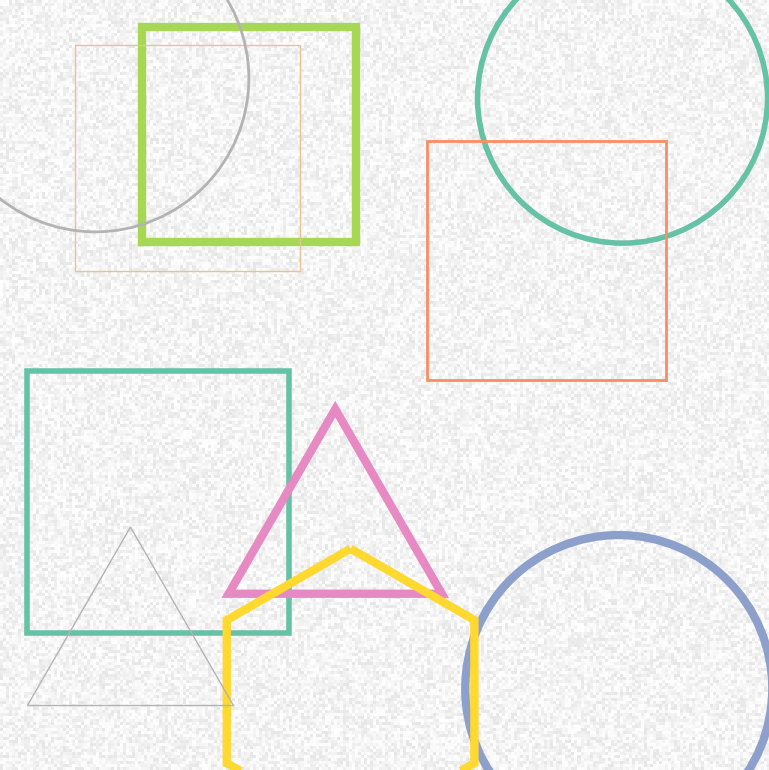[{"shape": "square", "thickness": 2, "radius": 0.85, "center": [0.206, 0.348]}, {"shape": "circle", "thickness": 2, "radius": 0.94, "center": [0.808, 0.873]}, {"shape": "square", "thickness": 1, "radius": 0.77, "center": [0.71, 0.662]}, {"shape": "circle", "thickness": 3, "radius": 1.0, "center": [0.804, 0.106]}, {"shape": "triangle", "thickness": 3, "radius": 0.8, "center": [0.435, 0.309]}, {"shape": "square", "thickness": 3, "radius": 0.7, "center": [0.323, 0.826]}, {"shape": "hexagon", "thickness": 3, "radius": 0.93, "center": [0.455, 0.102]}, {"shape": "square", "thickness": 0.5, "radius": 0.73, "center": [0.244, 0.795]}, {"shape": "triangle", "thickness": 0.5, "radius": 0.77, "center": [0.169, 0.161]}, {"shape": "circle", "thickness": 1, "radius": 1.0, "center": [0.124, 0.898]}]